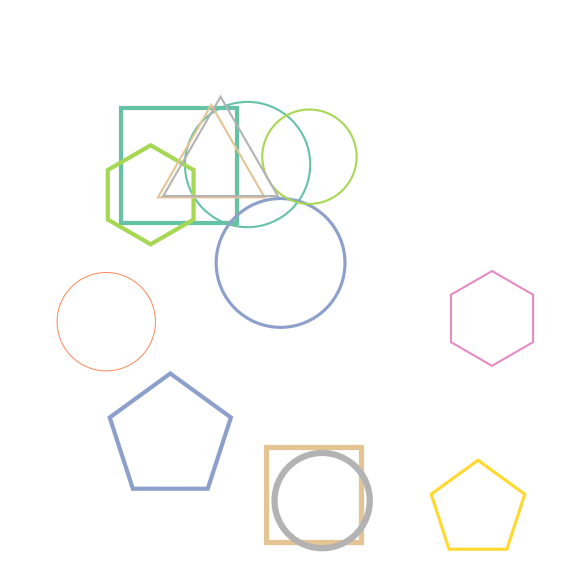[{"shape": "circle", "thickness": 1, "radius": 0.54, "center": [0.429, 0.714]}, {"shape": "square", "thickness": 2, "radius": 0.5, "center": [0.31, 0.713]}, {"shape": "circle", "thickness": 0.5, "radius": 0.43, "center": [0.184, 0.442]}, {"shape": "circle", "thickness": 1.5, "radius": 0.56, "center": [0.486, 0.544]}, {"shape": "pentagon", "thickness": 2, "radius": 0.55, "center": [0.295, 0.242]}, {"shape": "hexagon", "thickness": 1, "radius": 0.41, "center": [0.852, 0.448]}, {"shape": "hexagon", "thickness": 2, "radius": 0.43, "center": [0.261, 0.662]}, {"shape": "circle", "thickness": 1, "radius": 0.41, "center": [0.536, 0.728]}, {"shape": "pentagon", "thickness": 1.5, "radius": 0.43, "center": [0.828, 0.117]}, {"shape": "triangle", "thickness": 1, "radius": 0.53, "center": [0.366, 0.711]}, {"shape": "square", "thickness": 2.5, "radius": 0.41, "center": [0.542, 0.142]}, {"shape": "circle", "thickness": 3, "radius": 0.41, "center": [0.558, 0.132]}, {"shape": "triangle", "thickness": 1, "radius": 0.57, "center": [0.382, 0.717]}]